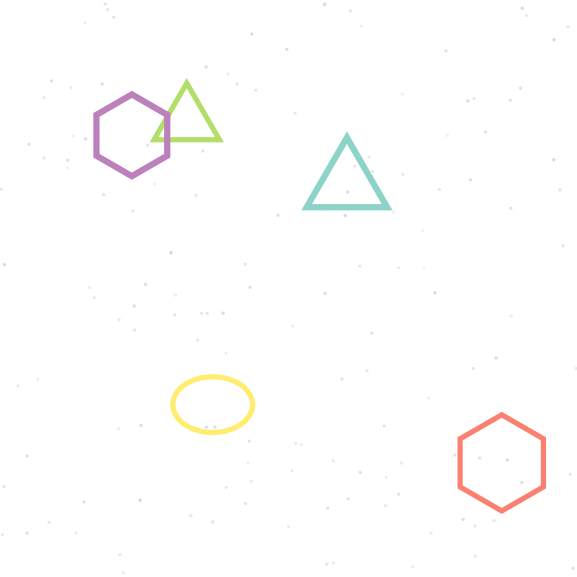[{"shape": "triangle", "thickness": 3, "radius": 0.4, "center": [0.601, 0.68]}, {"shape": "hexagon", "thickness": 2.5, "radius": 0.42, "center": [0.869, 0.198]}, {"shape": "triangle", "thickness": 2.5, "radius": 0.33, "center": [0.323, 0.79]}, {"shape": "hexagon", "thickness": 3, "radius": 0.35, "center": [0.228, 0.765]}, {"shape": "oval", "thickness": 2.5, "radius": 0.35, "center": [0.368, 0.298]}]